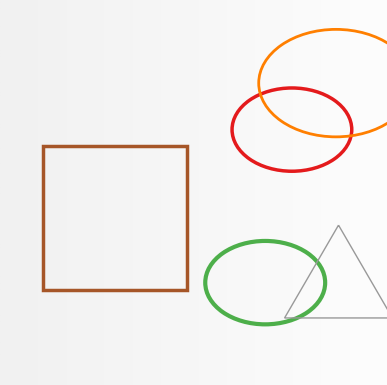[{"shape": "oval", "thickness": 2.5, "radius": 0.77, "center": [0.753, 0.663]}, {"shape": "oval", "thickness": 3, "radius": 0.77, "center": [0.684, 0.266]}, {"shape": "oval", "thickness": 2, "radius": 1.0, "center": [0.867, 0.784]}, {"shape": "square", "thickness": 2.5, "radius": 0.93, "center": [0.297, 0.434]}, {"shape": "triangle", "thickness": 1, "radius": 0.8, "center": [0.874, 0.255]}]